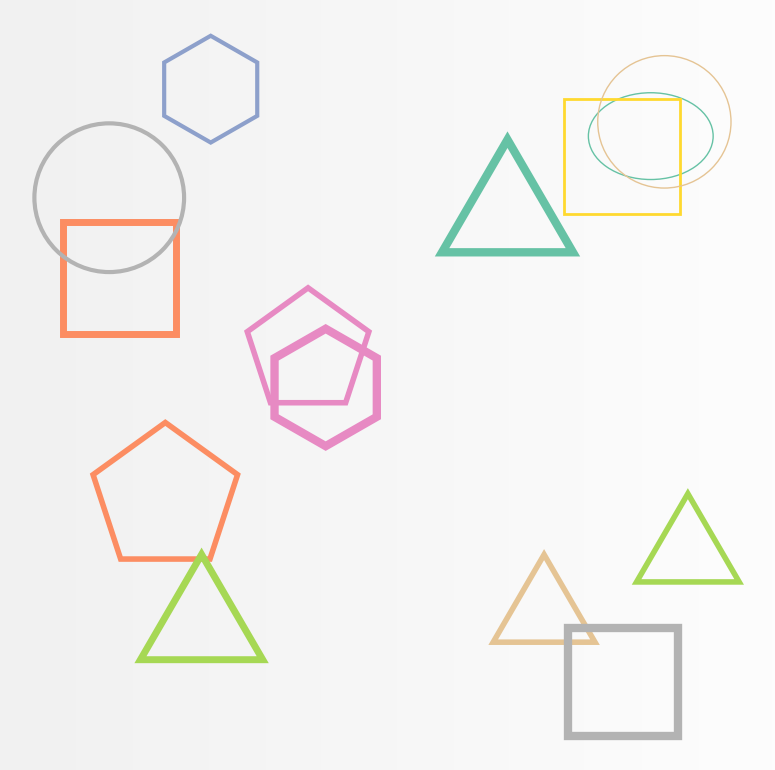[{"shape": "oval", "thickness": 0.5, "radius": 0.4, "center": [0.84, 0.823]}, {"shape": "triangle", "thickness": 3, "radius": 0.49, "center": [0.655, 0.721]}, {"shape": "square", "thickness": 2.5, "radius": 0.36, "center": [0.154, 0.639]}, {"shape": "pentagon", "thickness": 2, "radius": 0.49, "center": [0.213, 0.353]}, {"shape": "hexagon", "thickness": 1.5, "radius": 0.35, "center": [0.272, 0.884]}, {"shape": "pentagon", "thickness": 2, "radius": 0.41, "center": [0.398, 0.544]}, {"shape": "hexagon", "thickness": 3, "radius": 0.38, "center": [0.42, 0.497]}, {"shape": "triangle", "thickness": 2.5, "radius": 0.46, "center": [0.26, 0.189]}, {"shape": "triangle", "thickness": 2, "radius": 0.38, "center": [0.888, 0.282]}, {"shape": "square", "thickness": 1, "radius": 0.37, "center": [0.802, 0.797]}, {"shape": "circle", "thickness": 0.5, "radius": 0.43, "center": [0.857, 0.842]}, {"shape": "triangle", "thickness": 2, "radius": 0.38, "center": [0.702, 0.204]}, {"shape": "circle", "thickness": 1.5, "radius": 0.48, "center": [0.141, 0.743]}, {"shape": "square", "thickness": 3, "radius": 0.35, "center": [0.804, 0.114]}]